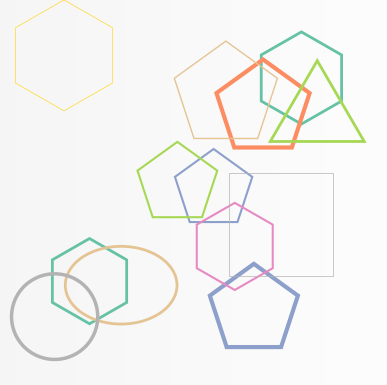[{"shape": "hexagon", "thickness": 2, "radius": 0.6, "center": [0.778, 0.797]}, {"shape": "hexagon", "thickness": 2, "radius": 0.55, "center": [0.231, 0.27]}, {"shape": "pentagon", "thickness": 3, "radius": 0.63, "center": [0.679, 0.719]}, {"shape": "pentagon", "thickness": 3, "radius": 0.6, "center": [0.655, 0.195]}, {"shape": "pentagon", "thickness": 1.5, "radius": 0.52, "center": [0.551, 0.508]}, {"shape": "hexagon", "thickness": 1.5, "radius": 0.57, "center": [0.606, 0.36]}, {"shape": "pentagon", "thickness": 1.5, "radius": 0.54, "center": [0.458, 0.523]}, {"shape": "triangle", "thickness": 2, "radius": 0.7, "center": [0.819, 0.702]}, {"shape": "hexagon", "thickness": 0.5, "radius": 0.72, "center": [0.165, 0.856]}, {"shape": "pentagon", "thickness": 1, "radius": 0.7, "center": [0.583, 0.753]}, {"shape": "oval", "thickness": 2, "radius": 0.72, "center": [0.313, 0.259]}, {"shape": "square", "thickness": 0.5, "radius": 0.67, "center": [0.725, 0.417]}, {"shape": "circle", "thickness": 2.5, "radius": 0.56, "center": [0.141, 0.178]}]